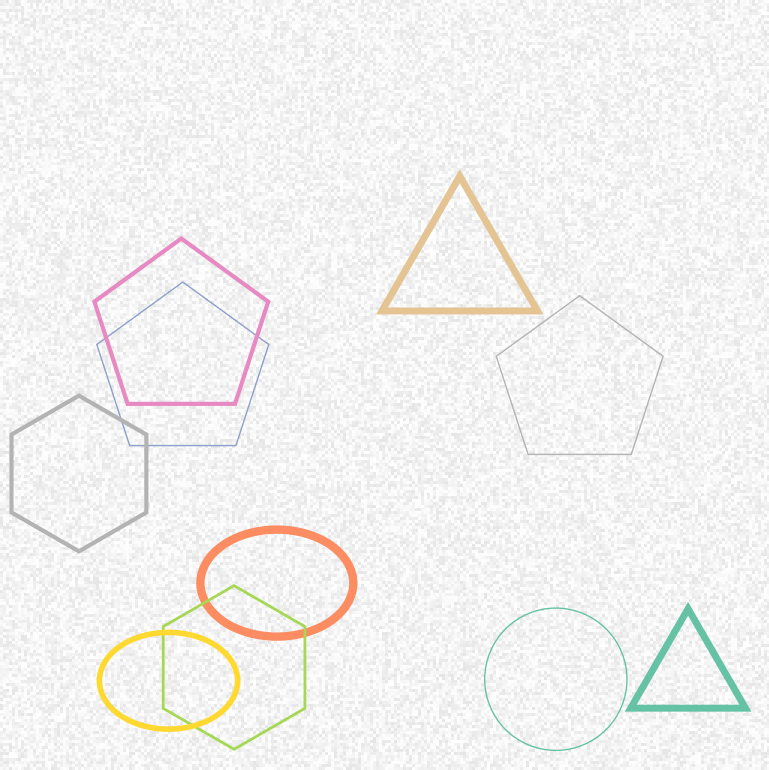[{"shape": "circle", "thickness": 0.5, "radius": 0.46, "center": [0.722, 0.118]}, {"shape": "triangle", "thickness": 2.5, "radius": 0.43, "center": [0.894, 0.123]}, {"shape": "oval", "thickness": 3, "radius": 0.5, "center": [0.36, 0.243]}, {"shape": "pentagon", "thickness": 0.5, "radius": 0.59, "center": [0.237, 0.516]}, {"shape": "pentagon", "thickness": 1.5, "radius": 0.59, "center": [0.235, 0.572]}, {"shape": "hexagon", "thickness": 1, "radius": 0.53, "center": [0.304, 0.133]}, {"shape": "oval", "thickness": 2, "radius": 0.45, "center": [0.219, 0.116]}, {"shape": "triangle", "thickness": 2.5, "radius": 0.58, "center": [0.597, 0.655]}, {"shape": "pentagon", "thickness": 0.5, "radius": 0.57, "center": [0.753, 0.502]}, {"shape": "hexagon", "thickness": 1.5, "radius": 0.51, "center": [0.102, 0.385]}]